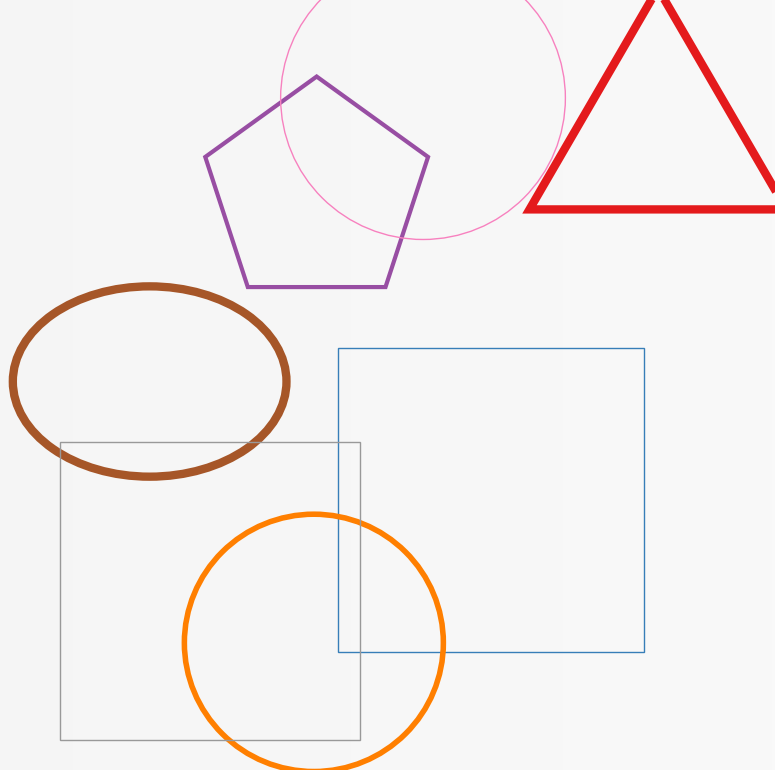[{"shape": "triangle", "thickness": 3, "radius": 0.96, "center": [0.849, 0.824]}, {"shape": "square", "thickness": 0.5, "radius": 0.99, "center": [0.633, 0.351]}, {"shape": "pentagon", "thickness": 1.5, "radius": 0.76, "center": [0.409, 0.749]}, {"shape": "circle", "thickness": 2, "radius": 0.84, "center": [0.405, 0.165]}, {"shape": "oval", "thickness": 3, "radius": 0.88, "center": [0.193, 0.505]}, {"shape": "circle", "thickness": 0.5, "radius": 0.92, "center": [0.546, 0.873]}, {"shape": "square", "thickness": 0.5, "radius": 0.97, "center": [0.271, 0.233]}]